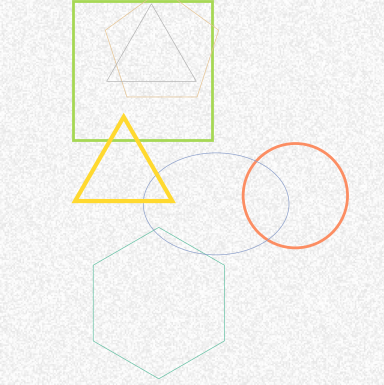[{"shape": "hexagon", "thickness": 0.5, "radius": 0.98, "center": [0.412, 0.213]}, {"shape": "circle", "thickness": 2, "radius": 0.68, "center": [0.767, 0.492]}, {"shape": "oval", "thickness": 0.5, "radius": 0.95, "center": [0.561, 0.47]}, {"shape": "square", "thickness": 2, "radius": 0.9, "center": [0.369, 0.817]}, {"shape": "triangle", "thickness": 3, "radius": 0.73, "center": [0.321, 0.551]}, {"shape": "pentagon", "thickness": 0.5, "radius": 0.77, "center": [0.421, 0.874]}, {"shape": "triangle", "thickness": 0.5, "radius": 0.67, "center": [0.393, 0.856]}]